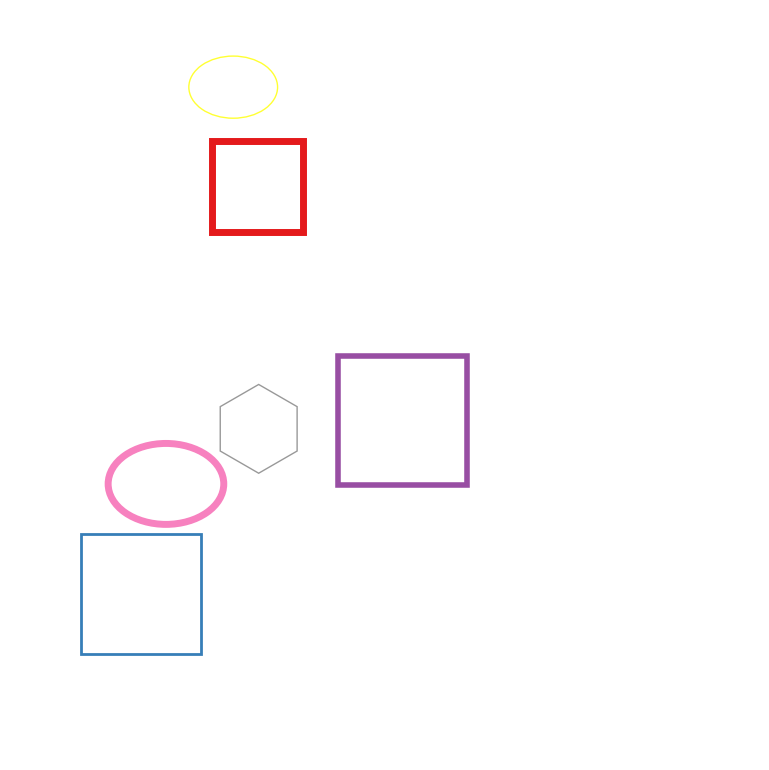[{"shape": "square", "thickness": 2.5, "radius": 0.3, "center": [0.334, 0.758]}, {"shape": "square", "thickness": 1, "radius": 0.39, "center": [0.183, 0.229]}, {"shape": "square", "thickness": 2, "radius": 0.42, "center": [0.523, 0.454]}, {"shape": "oval", "thickness": 0.5, "radius": 0.29, "center": [0.303, 0.887]}, {"shape": "oval", "thickness": 2.5, "radius": 0.38, "center": [0.216, 0.372]}, {"shape": "hexagon", "thickness": 0.5, "radius": 0.29, "center": [0.336, 0.443]}]